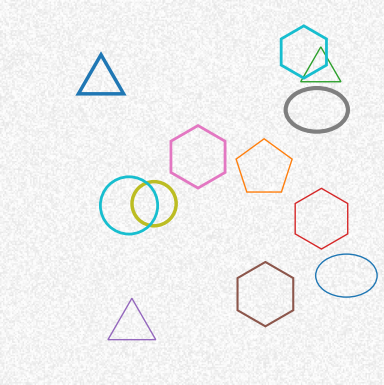[{"shape": "oval", "thickness": 1, "radius": 0.4, "center": [0.9, 0.284]}, {"shape": "triangle", "thickness": 2.5, "radius": 0.34, "center": [0.262, 0.79]}, {"shape": "pentagon", "thickness": 1, "radius": 0.38, "center": [0.686, 0.563]}, {"shape": "triangle", "thickness": 1, "radius": 0.3, "center": [0.833, 0.818]}, {"shape": "hexagon", "thickness": 1, "radius": 0.39, "center": [0.835, 0.432]}, {"shape": "triangle", "thickness": 1, "radius": 0.36, "center": [0.343, 0.154]}, {"shape": "hexagon", "thickness": 1.5, "radius": 0.42, "center": [0.689, 0.236]}, {"shape": "hexagon", "thickness": 2, "radius": 0.41, "center": [0.514, 0.593]}, {"shape": "oval", "thickness": 3, "radius": 0.4, "center": [0.823, 0.715]}, {"shape": "circle", "thickness": 2.5, "radius": 0.29, "center": [0.4, 0.471]}, {"shape": "hexagon", "thickness": 2, "radius": 0.34, "center": [0.789, 0.865]}, {"shape": "circle", "thickness": 2, "radius": 0.37, "center": [0.335, 0.466]}]